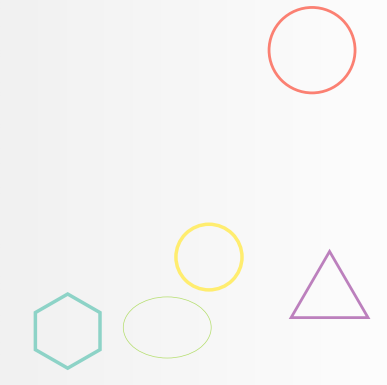[{"shape": "hexagon", "thickness": 2.5, "radius": 0.48, "center": [0.175, 0.14]}, {"shape": "circle", "thickness": 2, "radius": 0.55, "center": [0.805, 0.87]}, {"shape": "oval", "thickness": 0.5, "radius": 0.57, "center": [0.432, 0.149]}, {"shape": "triangle", "thickness": 2, "radius": 0.57, "center": [0.851, 0.232]}, {"shape": "circle", "thickness": 2.5, "radius": 0.43, "center": [0.539, 0.332]}]